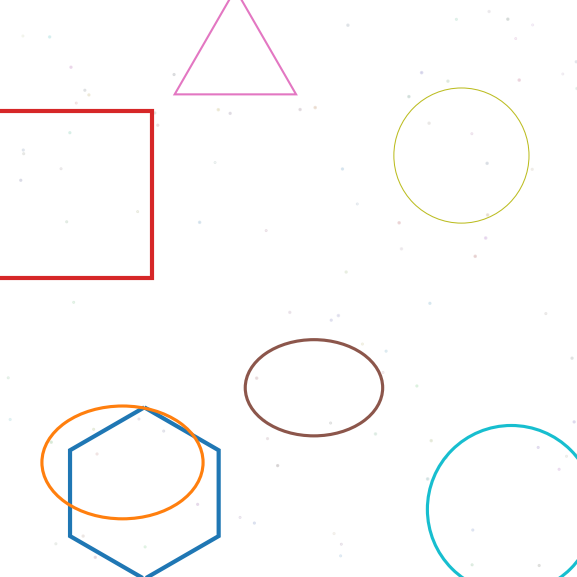[{"shape": "hexagon", "thickness": 2, "radius": 0.74, "center": [0.25, 0.145]}, {"shape": "oval", "thickness": 1.5, "radius": 0.7, "center": [0.212, 0.198]}, {"shape": "square", "thickness": 2, "radius": 0.72, "center": [0.118, 0.662]}, {"shape": "oval", "thickness": 1.5, "radius": 0.59, "center": [0.544, 0.328]}, {"shape": "triangle", "thickness": 1, "radius": 0.61, "center": [0.408, 0.896]}, {"shape": "circle", "thickness": 0.5, "radius": 0.59, "center": [0.799, 0.73]}, {"shape": "circle", "thickness": 1.5, "radius": 0.73, "center": [0.885, 0.117]}]